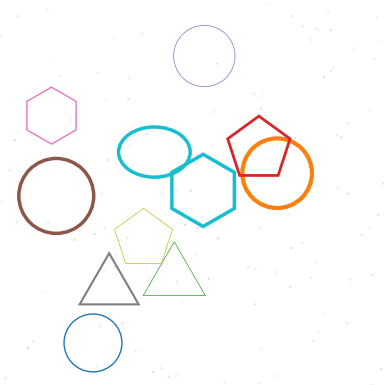[{"shape": "circle", "thickness": 1, "radius": 0.38, "center": [0.242, 0.109]}, {"shape": "circle", "thickness": 3, "radius": 0.45, "center": [0.72, 0.55]}, {"shape": "triangle", "thickness": 0.5, "radius": 0.47, "center": [0.453, 0.279]}, {"shape": "pentagon", "thickness": 2, "radius": 0.43, "center": [0.672, 0.613]}, {"shape": "circle", "thickness": 0.5, "radius": 0.4, "center": [0.531, 0.854]}, {"shape": "circle", "thickness": 2.5, "radius": 0.49, "center": [0.146, 0.491]}, {"shape": "hexagon", "thickness": 1, "radius": 0.37, "center": [0.134, 0.7]}, {"shape": "triangle", "thickness": 1.5, "radius": 0.44, "center": [0.284, 0.254]}, {"shape": "pentagon", "thickness": 0.5, "radius": 0.4, "center": [0.373, 0.38]}, {"shape": "oval", "thickness": 2.5, "radius": 0.47, "center": [0.401, 0.605]}, {"shape": "hexagon", "thickness": 2.5, "radius": 0.47, "center": [0.528, 0.505]}]